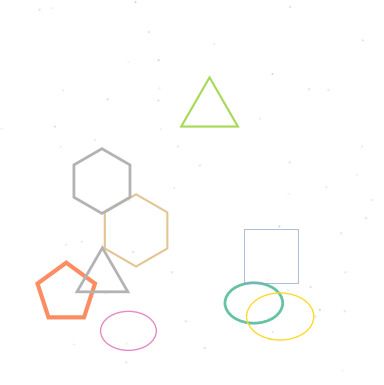[{"shape": "oval", "thickness": 2, "radius": 0.37, "center": [0.659, 0.213]}, {"shape": "pentagon", "thickness": 3, "radius": 0.39, "center": [0.172, 0.239]}, {"shape": "square", "thickness": 0.5, "radius": 0.35, "center": [0.705, 0.336]}, {"shape": "oval", "thickness": 1, "radius": 0.36, "center": [0.334, 0.141]}, {"shape": "triangle", "thickness": 1.5, "radius": 0.43, "center": [0.544, 0.714]}, {"shape": "oval", "thickness": 1, "radius": 0.44, "center": [0.728, 0.178]}, {"shape": "hexagon", "thickness": 1.5, "radius": 0.47, "center": [0.353, 0.402]}, {"shape": "hexagon", "thickness": 2, "radius": 0.42, "center": [0.265, 0.53]}, {"shape": "triangle", "thickness": 2, "radius": 0.38, "center": [0.266, 0.28]}]